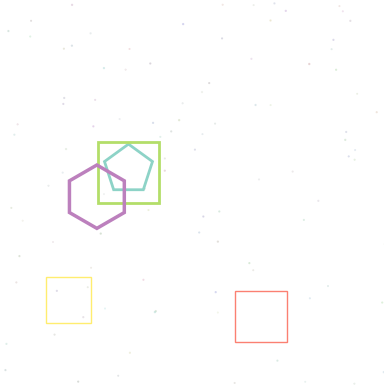[{"shape": "pentagon", "thickness": 2, "radius": 0.33, "center": [0.334, 0.56]}, {"shape": "square", "thickness": 1, "radius": 0.34, "center": [0.677, 0.178]}, {"shape": "square", "thickness": 2, "radius": 0.39, "center": [0.334, 0.551]}, {"shape": "hexagon", "thickness": 2.5, "radius": 0.41, "center": [0.252, 0.489]}, {"shape": "square", "thickness": 1, "radius": 0.29, "center": [0.178, 0.221]}]